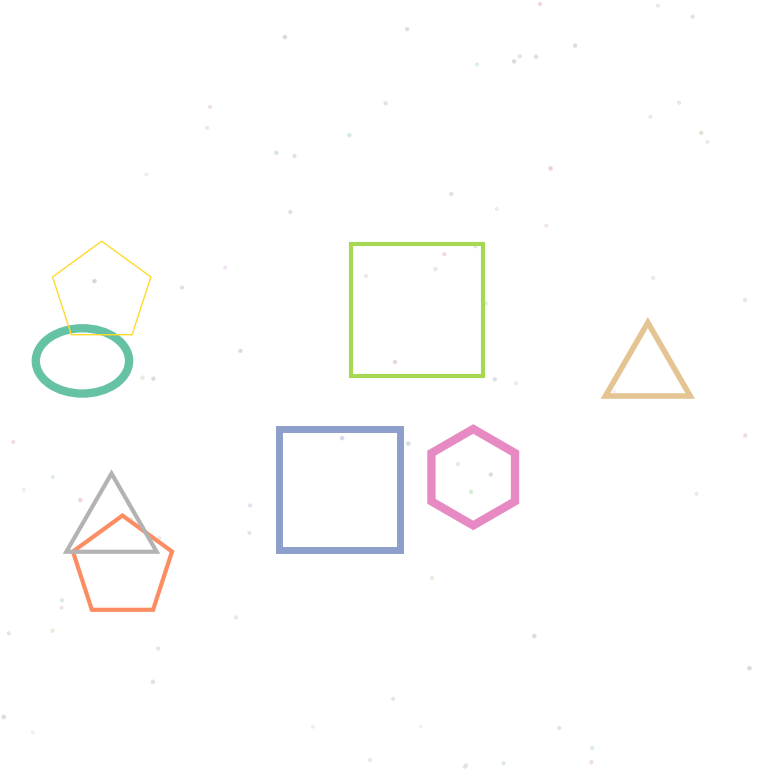[{"shape": "oval", "thickness": 3, "radius": 0.3, "center": [0.107, 0.531]}, {"shape": "pentagon", "thickness": 1.5, "radius": 0.34, "center": [0.159, 0.263]}, {"shape": "square", "thickness": 2.5, "radius": 0.39, "center": [0.441, 0.364]}, {"shape": "hexagon", "thickness": 3, "radius": 0.31, "center": [0.615, 0.38]}, {"shape": "square", "thickness": 1.5, "radius": 0.43, "center": [0.541, 0.598]}, {"shape": "pentagon", "thickness": 0.5, "radius": 0.34, "center": [0.132, 0.62]}, {"shape": "triangle", "thickness": 2, "radius": 0.32, "center": [0.841, 0.517]}, {"shape": "triangle", "thickness": 1.5, "radius": 0.34, "center": [0.145, 0.317]}]